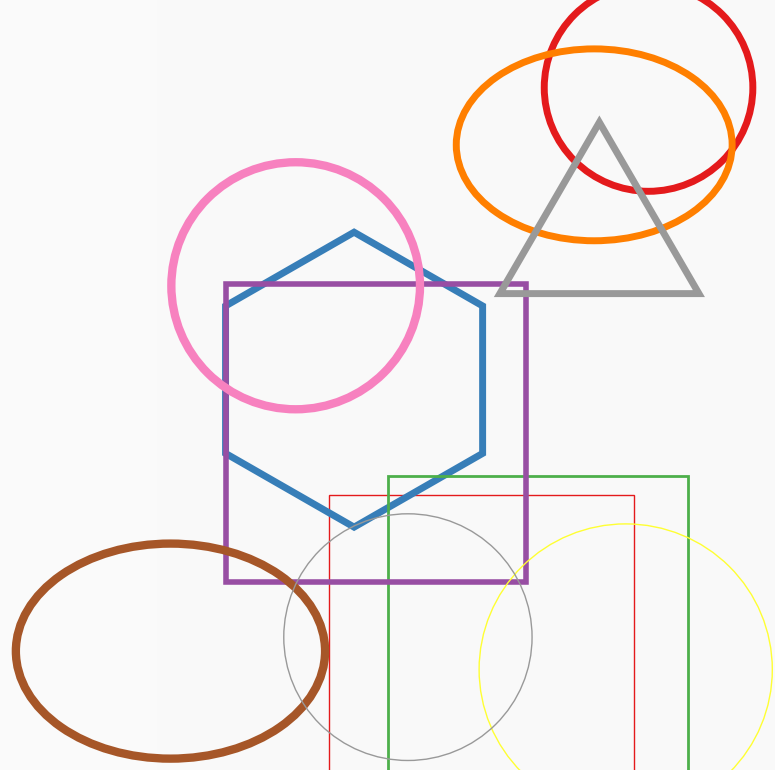[{"shape": "square", "thickness": 0.5, "radius": 0.98, "center": [0.622, 0.161]}, {"shape": "circle", "thickness": 2.5, "radius": 0.67, "center": [0.837, 0.886]}, {"shape": "hexagon", "thickness": 2.5, "radius": 0.96, "center": [0.457, 0.507]}, {"shape": "square", "thickness": 1, "radius": 0.97, "center": [0.694, 0.188]}, {"shape": "square", "thickness": 2, "radius": 0.97, "center": [0.485, 0.438]}, {"shape": "oval", "thickness": 2.5, "radius": 0.89, "center": [0.767, 0.812]}, {"shape": "circle", "thickness": 0.5, "radius": 0.95, "center": [0.807, 0.13]}, {"shape": "oval", "thickness": 3, "radius": 1.0, "center": [0.22, 0.154]}, {"shape": "circle", "thickness": 3, "radius": 0.8, "center": [0.382, 0.629]}, {"shape": "triangle", "thickness": 2.5, "radius": 0.74, "center": [0.773, 0.693]}, {"shape": "circle", "thickness": 0.5, "radius": 0.8, "center": [0.526, 0.173]}]